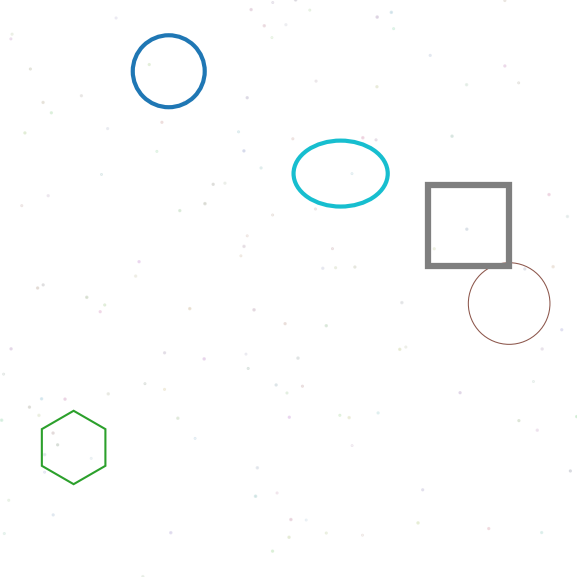[{"shape": "circle", "thickness": 2, "radius": 0.31, "center": [0.292, 0.876]}, {"shape": "hexagon", "thickness": 1, "radius": 0.32, "center": [0.127, 0.224]}, {"shape": "circle", "thickness": 0.5, "radius": 0.35, "center": [0.882, 0.474]}, {"shape": "square", "thickness": 3, "radius": 0.35, "center": [0.811, 0.609]}, {"shape": "oval", "thickness": 2, "radius": 0.41, "center": [0.59, 0.699]}]